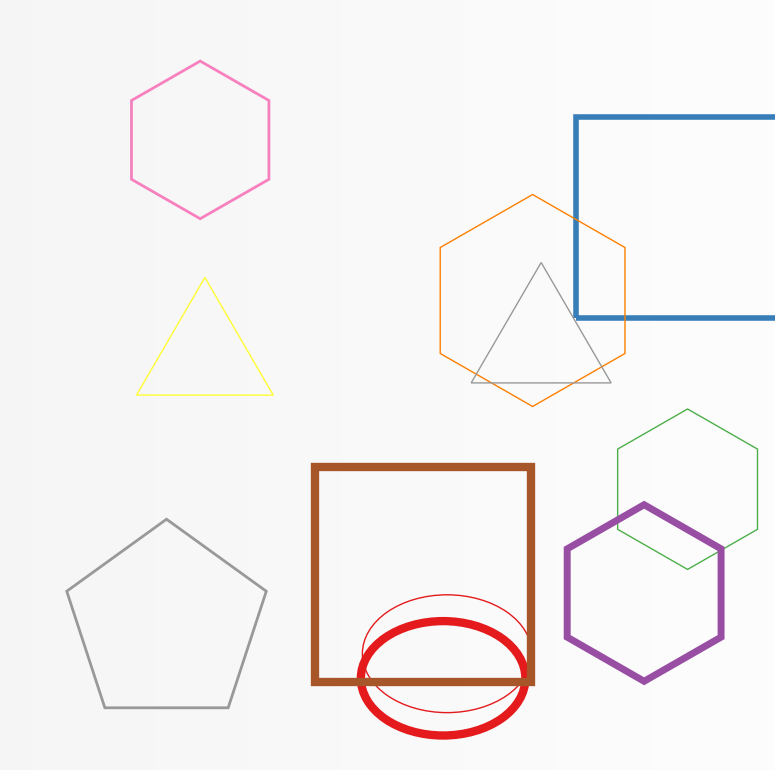[{"shape": "oval", "thickness": 3, "radius": 0.53, "center": [0.572, 0.119]}, {"shape": "oval", "thickness": 0.5, "radius": 0.55, "center": [0.577, 0.151]}, {"shape": "square", "thickness": 2, "radius": 0.65, "center": [0.873, 0.717]}, {"shape": "hexagon", "thickness": 0.5, "radius": 0.52, "center": [0.887, 0.365]}, {"shape": "hexagon", "thickness": 2.5, "radius": 0.57, "center": [0.831, 0.23]}, {"shape": "hexagon", "thickness": 0.5, "radius": 0.69, "center": [0.687, 0.61]}, {"shape": "triangle", "thickness": 0.5, "radius": 0.51, "center": [0.264, 0.538]}, {"shape": "square", "thickness": 3, "radius": 0.7, "center": [0.546, 0.253]}, {"shape": "hexagon", "thickness": 1, "radius": 0.51, "center": [0.258, 0.818]}, {"shape": "pentagon", "thickness": 1, "radius": 0.68, "center": [0.215, 0.19]}, {"shape": "triangle", "thickness": 0.5, "radius": 0.52, "center": [0.698, 0.555]}]